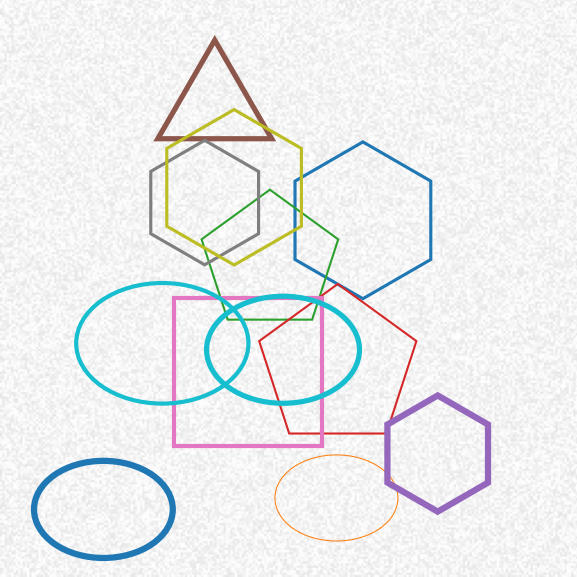[{"shape": "oval", "thickness": 3, "radius": 0.6, "center": [0.179, 0.117]}, {"shape": "hexagon", "thickness": 1.5, "radius": 0.68, "center": [0.628, 0.618]}, {"shape": "oval", "thickness": 0.5, "radius": 0.53, "center": [0.583, 0.137]}, {"shape": "pentagon", "thickness": 1, "radius": 0.62, "center": [0.467, 0.546]}, {"shape": "pentagon", "thickness": 1, "radius": 0.72, "center": [0.585, 0.364]}, {"shape": "hexagon", "thickness": 3, "radius": 0.5, "center": [0.758, 0.214]}, {"shape": "triangle", "thickness": 2.5, "radius": 0.57, "center": [0.372, 0.816]}, {"shape": "square", "thickness": 2, "radius": 0.64, "center": [0.43, 0.355]}, {"shape": "hexagon", "thickness": 1.5, "radius": 0.54, "center": [0.354, 0.648]}, {"shape": "hexagon", "thickness": 1.5, "radius": 0.67, "center": [0.405, 0.675]}, {"shape": "oval", "thickness": 2, "radius": 0.75, "center": [0.281, 0.405]}, {"shape": "oval", "thickness": 2.5, "radius": 0.66, "center": [0.49, 0.393]}]